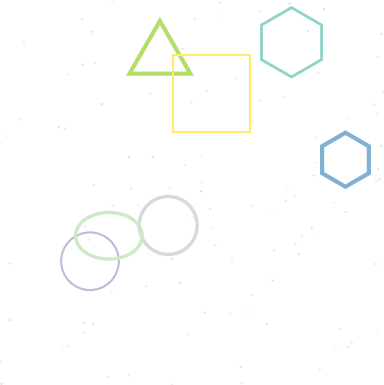[{"shape": "hexagon", "thickness": 2, "radius": 0.45, "center": [0.757, 0.89]}, {"shape": "circle", "thickness": 1.5, "radius": 0.37, "center": [0.234, 0.321]}, {"shape": "hexagon", "thickness": 3, "radius": 0.35, "center": [0.897, 0.585]}, {"shape": "triangle", "thickness": 3, "radius": 0.46, "center": [0.415, 0.854]}, {"shape": "circle", "thickness": 2.5, "radius": 0.38, "center": [0.437, 0.414]}, {"shape": "oval", "thickness": 2.5, "radius": 0.43, "center": [0.283, 0.388]}, {"shape": "square", "thickness": 1.5, "radius": 0.5, "center": [0.55, 0.757]}]